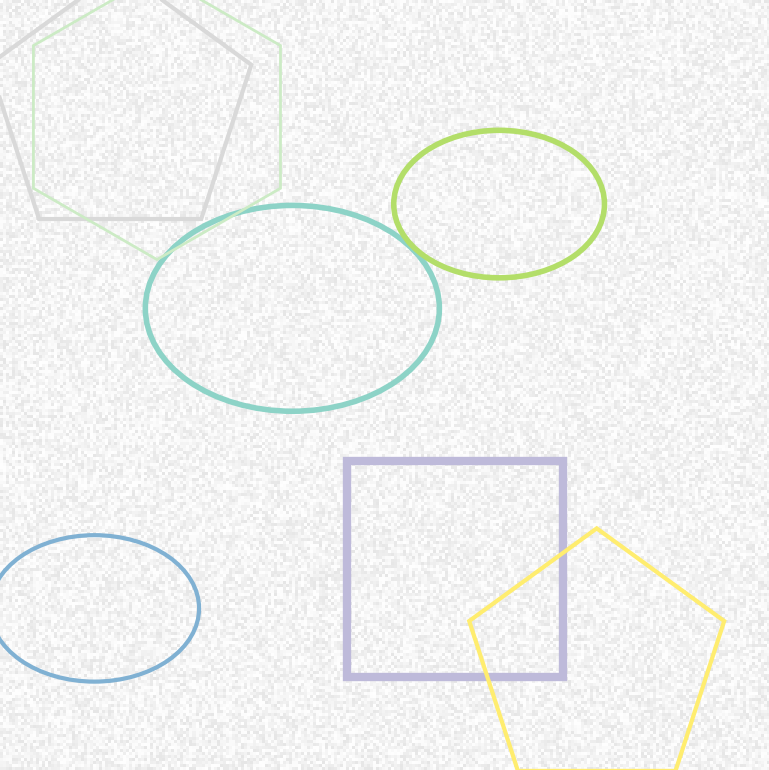[{"shape": "oval", "thickness": 2, "radius": 0.95, "center": [0.38, 0.6]}, {"shape": "square", "thickness": 3, "radius": 0.7, "center": [0.591, 0.261]}, {"shape": "oval", "thickness": 1.5, "radius": 0.68, "center": [0.123, 0.21]}, {"shape": "oval", "thickness": 2, "radius": 0.68, "center": [0.648, 0.735]}, {"shape": "pentagon", "thickness": 1.5, "radius": 0.9, "center": [0.156, 0.86]}, {"shape": "hexagon", "thickness": 1, "radius": 0.93, "center": [0.204, 0.848]}, {"shape": "pentagon", "thickness": 1.5, "radius": 0.87, "center": [0.775, 0.14]}]